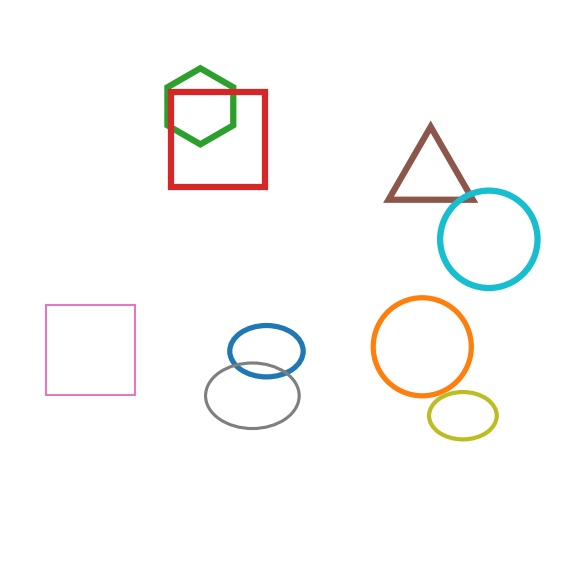[{"shape": "oval", "thickness": 2.5, "radius": 0.32, "center": [0.461, 0.391]}, {"shape": "circle", "thickness": 2.5, "radius": 0.42, "center": [0.731, 0.399]}, {"shape": "hexagon", "thickness": 3, "radius": 0.33, "center": [0.347, 0.815]}, {"shape": "square", "thickness": 3, "radius": 0.41, "center": [0.378, 0.757]}, {"shape": "triangle", "thickness": 3, "radius": 0.42, "center": [0.746, 0.695]}, {"shape": "square", "thickness": 1, "radius": 0.39, "center": [0.157, 0.393]}, {"shape": "oval", "thickness": 1.5, "radius": 0.41, "center": [0.437, 0.314]}, {"shape": "oval", "thickness": 2, "radius": 0.29, "center": [0.802, 0.279]}, {"shape": "circle", "thickness": 3, "radius": 0.42, "center": [0.846, 0.585]}]